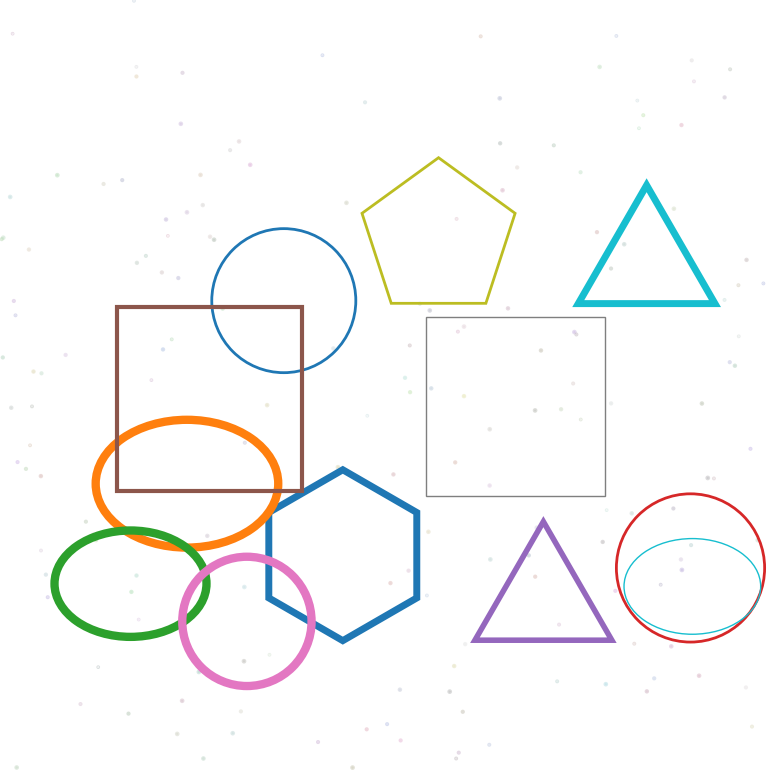[{"shape": "circle", "thickness": 1, "radius": 0.47, "center": [0.369, 0.61]}, {"shape": "hexagon", "thickness": 2.5, "radius": 0.55, "center": [0.445, 0.279]}, {"shape": "oval", "thickness": 3, "radius": 0.59, "center": [0.243, 0.372]}, {"shape": "oval", "thickness": 3, "radius": 0.49, "center": [0.169, 0.242]}, {"shape": "circle", "thickness": 1, "radius": 0.48, "center": [0.897, 0.262]}, {"shape": "triangle", "thickness": 2, "radius": 0.51, "center": [0.706, 0.22]}, {"shape": "square", "thickness": 1.5, "radius": 0.6, "center": [0.272, 0.482]}, {"shape": "circle", "thickness": 3, "radius": 0.42, "center": [0.321, 0.193]}, {"shape": "square", "thickness": 0.5, "radius": 0.58, "center": [0.67, 0.472]}, {"shape": "pentagon", "thickness": 1, "radius": 0.52, "center": [0.57, 0.691]}, {"shape": "triangle", "thickness": 2.5, "radius": 0.51, "center": [0.84, 0.657]}, {"shape": "oval", "thickness": 0.5, "radius": 0.44, "center": [0.899, 0.238]}]